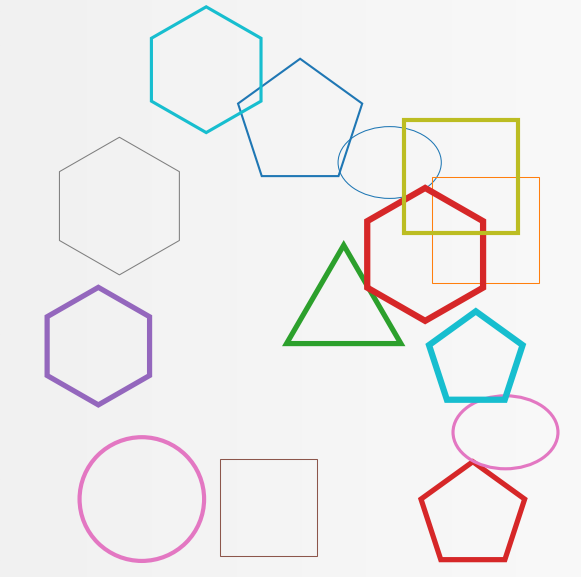[{"shape": "oval", "thickness": 0.5, "radius": 0.44, "center": [0.67, 0.718]}, {"shape": "pentagon", "thickness": 1, "radius": 0.56, "center": [0.516, 0.785]}, {"shape": "square", "thickness": 0.5, "radius": 0.46, "center": [0.835, 0.6]}, {"shape": "triangle", "thickness": 2.5, "radius": 0.57, "center": [0.591, 0.461]}, {"shape": "hexagon", "thickness": 3, "radius": 0.58, "center": [0.731, 0.559]}, {"shape": "pentagon", "thickness": 2.5, "radius": 0.47, "center": [0.813, 0.106]}, {"shape": "hexagon", "thickness": 2.5, "radius": 0.51, "center": [0.169, 0.4]}, {"shape": "square", "thickness": 0.5, "radius": 0.42, "center": [0.463, 0.12]}, {"shape": "oval", "thickness": 1.5, "radius": 0.45, "center": [0.87, 0.251]}, {"shape": "circle", "thickness": 2, "radius": 0.54, "center": [0.244, 0.135]}, {"shape": "hexagon", "thickness": 0.5, "radius": 0.6, "center": [0.205, 0.642]}, {"shape": "square", "thickness": 2, "radius": 0.49, "center": [0.793, 0.694]}, {"shape": "pentagon", "thickness": 3, "radius": 0.42, "center": [0.819, 0.375]}, {"shape": "hexagon", "thickness": 1.5, "radius": 0.54, "center": [0.355, 0.878]}]